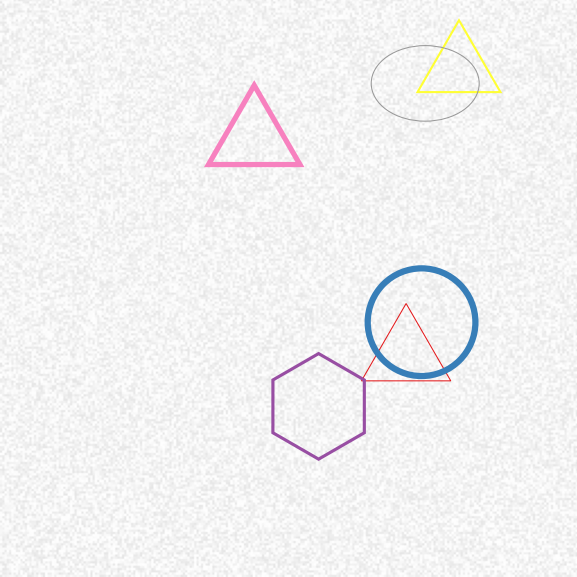[{"shape": "triangle", "thickness": 0.5, "radius": 0.45, "center": [0.703, 0.384]}, {"shape": "circle", "thickness": 3, "radius": 0.47, "center": [0.73, 0.441]}, {"shape": "hexagon", "thickness": 1.5, "radius": 0.46, "center": [0.552, 0.295]}, {"shape": "triangle", "thickness": 1, "radius": 0.41, "center": [0.795, 0.881]}, {"shape": "triangle", "thickness": 2.5, "radius": 0.46, "center": [0.44, 0.76]}, {"shape": "oval", "thickness": 0.5, "radius": 0.47, "center": [0.736, 0.855]}]